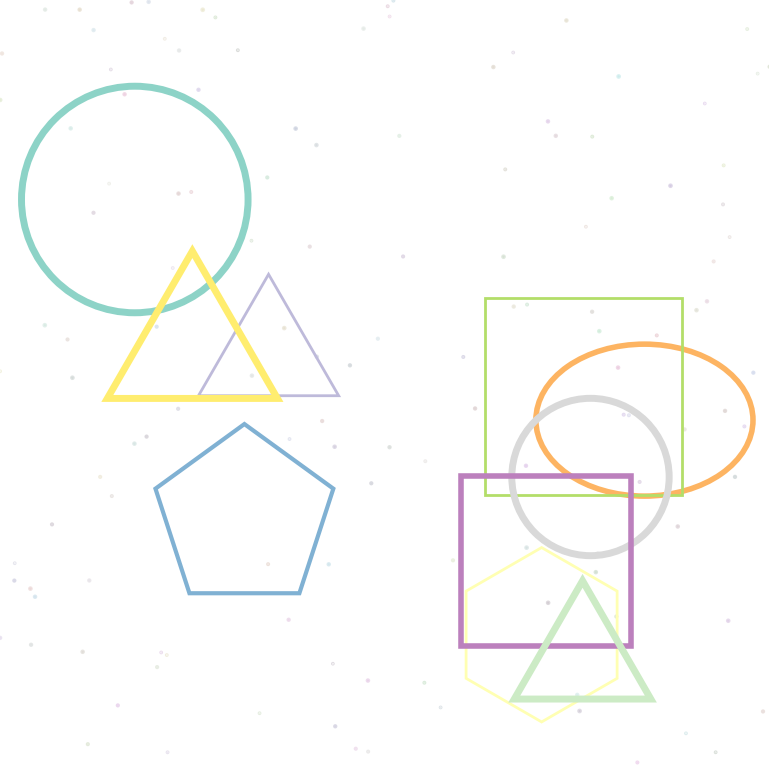[{"shape": "circle", "thickness": 2.5, "radius": 0.74, "center": [0.175, 0.741]}, {"shape": "hexagon", "thickness": 1, "radius": 0.57, "center": [0.703, 0.176]}, {"shape": "triangle", "thickness": 1, "radius": 0.53, "center": [0.349, 0.539]}, {"shape": "pentagon", "thickness": 1.5, "radius": 0.61, "center": [0.317, 0.328]}, {"shape": "oval", "thickness": 2, "radius": 0.7, "center": [0.837, 0.454]}, {"shape": "square", "thickness": 1, "radius": 0.64, "center": [0.758, 0.485]}, {"shape": "circle", "thickness": 2.5, "radius": 0.51, "center": [0.767, 0.381]}, {"shape": "square", "thickness": 2, "radius": 0.55, "center": [0.709, 0.271]}, {"shape": "triangle", "thickness": 2.5, "radius": 0.51, "center": [0.757, 0.143]}, {"shape": "triangle", "thickness": 2.5, "radius": 0.64, "center": [0.25, 0.546]}]